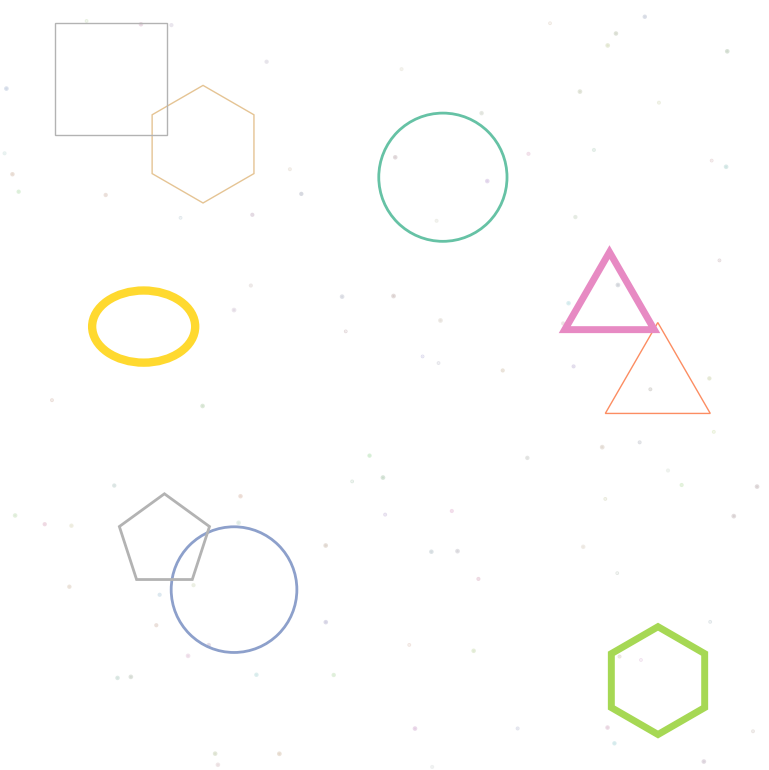[{"shape": "circle", "thickness": 1, "radius": 0.42, "center": [0.575, 0.77]}, {"shape": "triangle", "thickness": 0.5, "radius": 0.39, "center": [0.854, 0.502]}, {"shape": "circle", "thickness": 1, "radius": 0.41, "center": [0.304, 0.234]}, {"shape": "triangle", "thickness": 2.5, "radius": 0.34, "center": [0.792, 0.605]}, {"shape": "hexagon", "thickness": 2.5, "radius": 0.35, "center": [0.855, 0.116]}, {"shape": "oval", "thickness": 3, "radius": 0.33, "center": [0.187, 0.576]}, {"shape": "hexagon", "thickness": 0.5, "radius": 0.38, "center": [0.264, 0.813]}, {"shape": "pentagon", "thickness": 1, "radius": 0.31, "center": [0.214, 0.297]}, {"shape": "square", "thickness": 0.5, "radius": 0.36, "center": [0.144, 0.897]}]